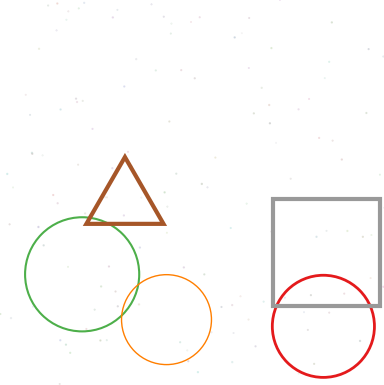[{"shape": "circle", "thickness": 2, "radius": 0.66, "center": [0.84, 0.152]}, {"shape": "circle", "thickness": 1.5, "radius": 0.74, "center": [0.213, 0.287]}, {"shape": "circle", "thickness": 1, "radius": 0.58, "center": [0.432, 0.17]}, {"shape": "triangle", "thickness": 3, "radius": 0.58, "center": [0.325, 0.476]}, {"shape": "square", "thickness": 3, "radius": 0.7, "center": [0.847, 0.343]}]